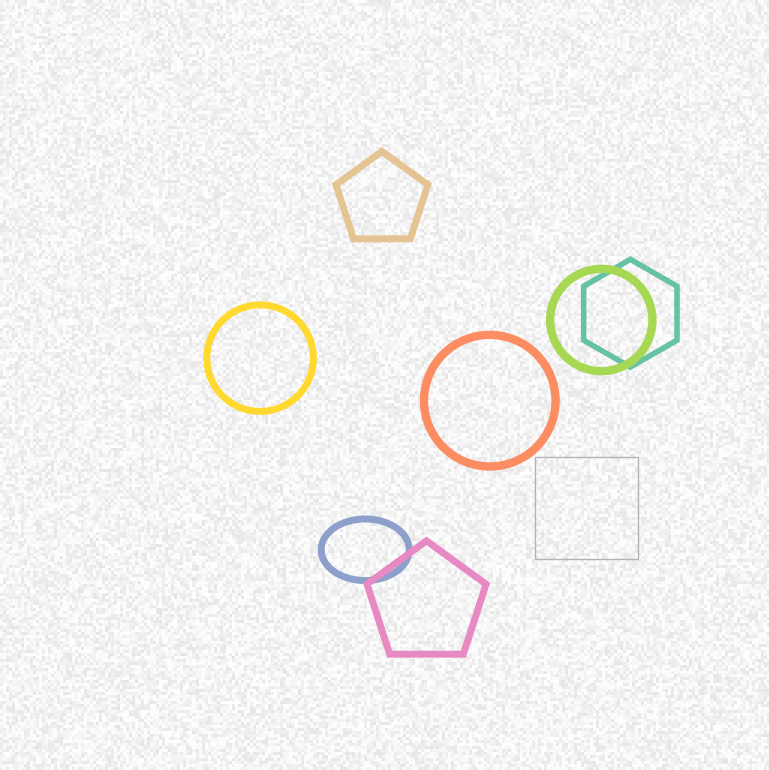[{"shape": "hexagon", "thickness": 2, "radius": 0.35, "center": [0.819, 0.593]}, {"shape": "circle", "thickness": 3, "radius": 0.43, "center": [0.636, 0.48]}, {"shape": "oval", "thickness": 2.5, "radius": 0.29, "center": [0.474, 0.286]}, {"shape": "pentagon", "thickness": 2.5, "radius": 0.41, "center": [0.554, 0.216]}, {"shape": "circle", "thickness": 3, "radius": 0.33, "center": [0.781, 0.584]}, {"shape": "circle", "thickness": 2.5, "radius": 0.35, "center": [0.338, 0.535]}, {"shape": "pentagon", "thickness": 2.5, "radius": 0.31, "center": [0.496, 0.741]}, {"shape": "square", "thickness": 0.5, "radius": 0.33, "center": [0.762, 0.341]}]